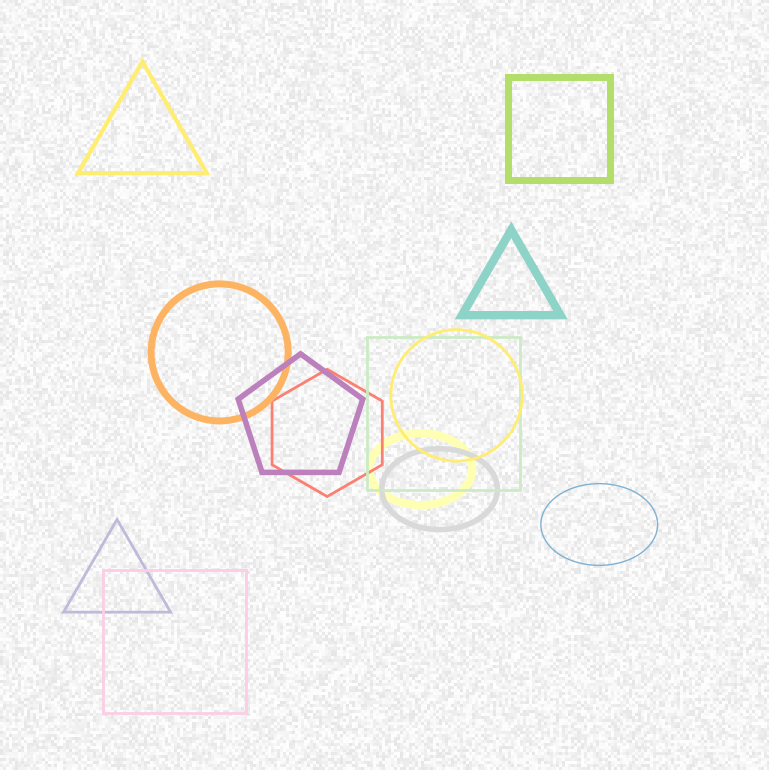[{"shape": "triangle", "thickness": 3, "radius": 0.37, "center": [0.664, 0.628]}, {"shape": "oval", "thickness": 3, "radius": 0.33, "center": [0.547, 0.391]}, {"shape": "triangle", "thickness": 1, "radius": 0.4, "center": [0.152, 0.245]}, {"shape": "hexagon", "thickness": 1, "radius": 0.41, "center": [0.425, 0.438]}, {"shape": "oval", "thickness": 0.5, "radius": 0.38, "center": [0.778, 0.319]}, {"shape": "circle", "thickness": 2.5, "radius": 0.45, "center": [0.285, 0.542]}, {"shape": "square", "thickness": 2.5, "radius": 0.33, "center": [0.726, 0.833]}, {"shape": "square", "thickness": 1, "radius": 0.46, "center": [0.227, 0.166]}, {"shape": "oval", "thickness": 2, "radius": 0.38, "center": [0.571, 0.365]}, {"shape": "pentagon", "thickness": 2, "radius": 0.43, "center": [0.39, 0.455]}, {"shape": "square", "thickness": 1, "radius": 0.5, "center": [0.576, 0.463]}, {"shape": "circle", "thickness": 1, "radius": 0.43, "center": [0.593, 0.487]}, {"shape": "triangle", "thickness": 1.5, "radius": 0.48, "center": [0.185, 0.823]}]